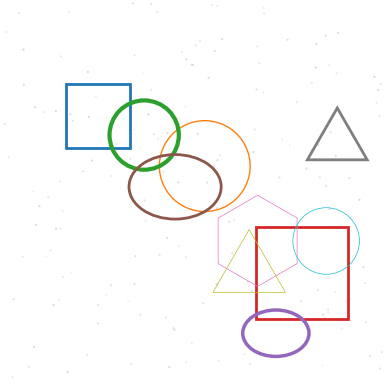[{"shape": "square", "thickness": 2, "radius": 0.42, "center": [0.255, 0.699]}, {"shape": "circle", "thickness": 1, "radius": 0.59, "center": [0.532, 0.569]}, {"shape": "circle", "thickness": 3, "radius": 0.45, "center": [0.374, 0.649]}, {"shape": "square", "thickness": 2, "radius": 0.6, "center": [0.784, 0.291]}, {"shape": "oval", "thickness": 2.5, "radius": 0.43, "center": [0.717, 0.134]}, {"shape": "oval", "thickness": 2, "radius": 0.6, "center": [0.455, 0.515]}, {"shape": "hexagon", "thickness": 0.5, "radius": 0.59, "center": [0.669, 0.374]}, {"shape": "triangle", "thickness": 2, "radius": 0.45, "center": [0.876, 0.63]}, {"shape": "triangle", "thickness": 0.5, "radius": 0.54, "center": [0.647, 0.295]}, {"shape": "circle", "thickness": 0.5, "radius": 0.43, "center": [0.847, 0.374]}]